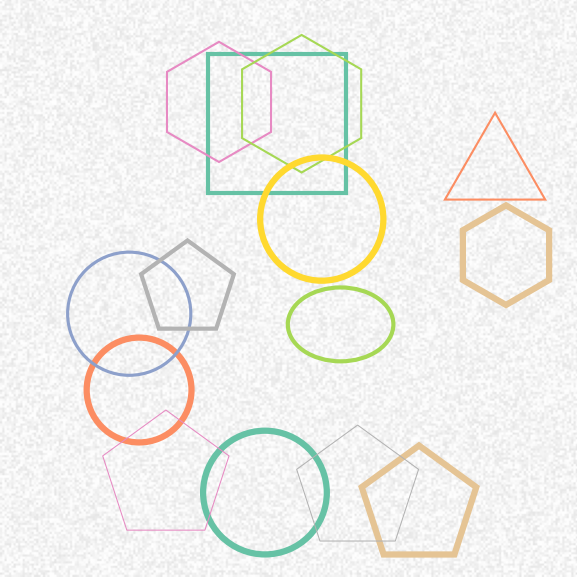[{"shape": "circle", "thickness": 3, "radius": 0.54, "center": [0.459, 0.146]}, {"shape": "square", "thickness": 2, "radius": 0.6, "center": [0.48, 0.785]}, {"shape": "triangle", "thickness": 1, "radius": 0.5, "center": [0.857, 0.704]}, {"shape": "circle", "thickness": 3, "radius": 0.45, "center": [0.241, 0.324]}, {"shape": "circle", "thickness": 1.5, "radius": 0.53, "center": [0.224, 0.456]}, {"shape": "hexagon", "thickness": 1, "radius": 0.52, "center": [0.379, 0.823]}, {"shape": "pentagon", "thickness": 0.5, "radius": 0.57, "center": [0.287, 0.174]}, {"shape": "oval", "thickness": 2, "radius": 0.46, "center": [0.59, 0.437]}, {"shape": "hexagon", "thickness": 1, "radius": 0.6, "center": [0.522, 0.82]}, {"shape": "circle", "thickness": 3, "radius": 0.53, "center": [0.557, 0.62]}, {"shape": "hexagon", "thickness": 3, "radius": 0.43, "center": [0.876, 0.557]}, {"shape": "pentagon", "thickness": 3, "radius": 0.52, "center": [0.726, 0.123]}, {"shape": "pentagon", "thickness": 2, "radius": 0.42, "center": [0.325, 0.498]}, {"shape": "pentagon", "thickness": 0.5, "radius": 0.55, "center": [0.619, 0.152]}]